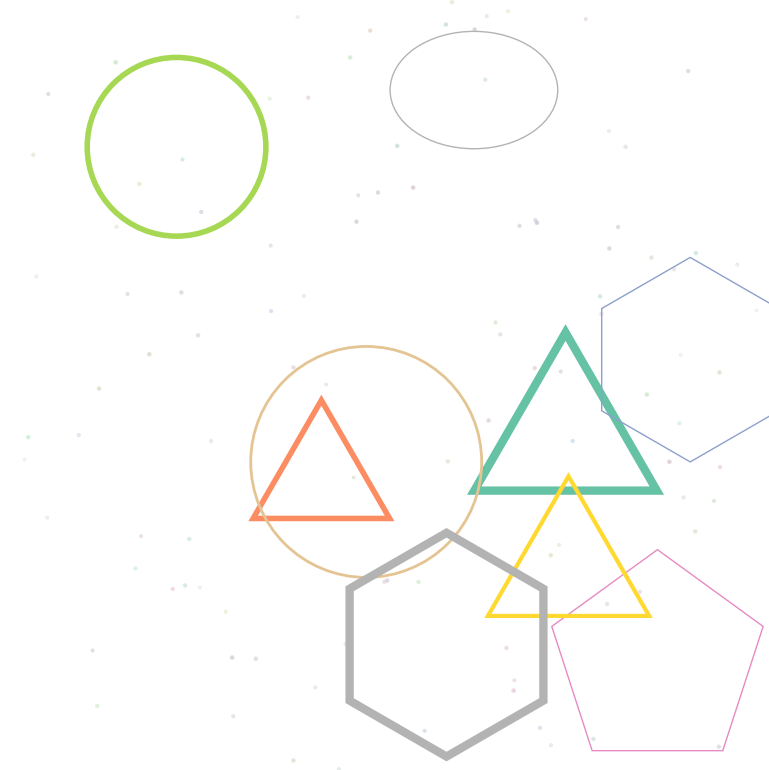[{"shape": "triangle", "thickness": 3, "radius": 0.68, "center": [0.734, 0.431]}, {"shape": "triangle", "thickness": 2, "radius": 0.51, "center": [0.417, 0.378]}, {"shape": "hexagon", "thickness": 0.5, "radius": 0.66, "center": [0.896, 0.533]}, {"shape": "pentagon", "thickness": 0.5, "radius": 0.72, "center": [0.854, 0.142]}, {"shape": "circle", "thickness": 2, "radius": 0.58, "center": [0.229, 0.809]}, {"shape": "triangle", "thickness": 1.5, "radius": 0.6, "center": [0.738, 0.261]}, {"shape": "circle", "thickness": 1, "radius": 0.75, "center": [0.476, 0.4]}, {"shape": "oval", "thickness": 0.5, "radius": 0.54, "center": [0.615, 0.883]}, {"shape": "hexagon", "thickness": 3, "radius": 0.73, "center": [0.58, 0.163]}]